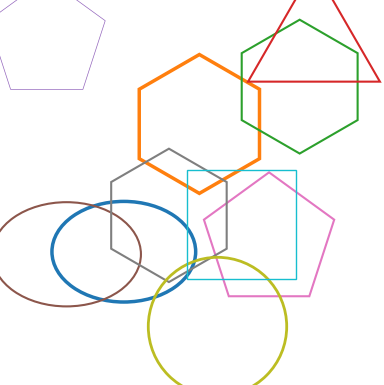[{"shape": "oval", "thickness": 2.5, "radius": 0.93, "center": [0.322, 0.346]}, {"shape": "hexagon", "thickness": 2.5, "radius": 0.9, "center": [0.518, 0.678]}, {"shape": "hexagon", "thickness": 1.5, "radius": 0.87, "center": [0.778, 0.775]}, {"shape": "triangle", "thickness": 1.5, "radius": 0.99, "center": [0.816, 0.887]}, {"shape": "pentagon", "thickness": 0.5, "radius": 0.8, "center": [0.121, 0.897]}, {"shape": "oval", "thickness": 1.5, "radius": 0.97, "center": [0.173, 0.34]}, {"shape": "pentagon", "thickness": 1.5, "radius": 0.89, "center": [0.699, 0.374]}, {"shape": "hexagon", "thickness": 1.5, "radius": 0.87, "center": [0.439, 0.441]}, {"shape": "circle", "thickness": 2, "radius": 0.9, "center": [0.565, 0.152]}, {"shape": "square", "thickness": 1, "radius": 0.71, "center": [0.627, 0.418]}]